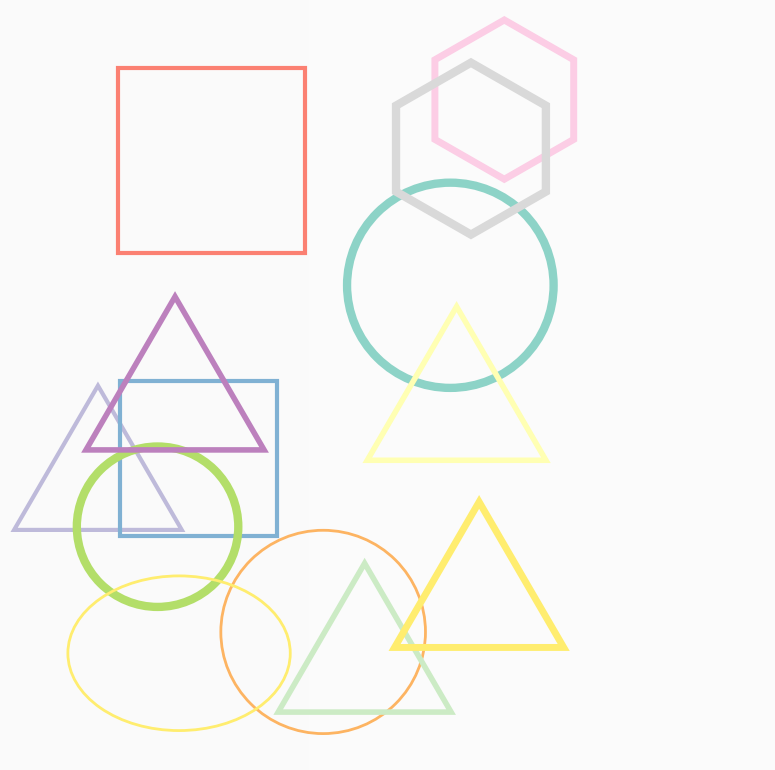[{"shape": "circle", "thickness": 3, "radius": 0.67, "center": [0.581, 0.629]}, {"shape": "triangle", "thickness": 2, "radius": 0.67, "center": [0.589, 0.469]}, {"shape": "triangle", "thickness": 1.5, "radius": 0.62, "center": [0.126, 0.374]}, {"shape": "square", "thickness": 1.5, "radius": 0.6, "center": [0.273, 0.792]}, {"shape": "square", "thickness": 1.5, "radius": 0.5, "center": [0.256, 0.405]}, {"shape": "circle", "thickness": 1, "radius": 0.66, "center": [0.417, 0.179]}, {"shape": "circle", "thickness": 3, "radius": 0.52, "center": [0.203, 0.316]}, {"shape": "hexagon", "thickness": 2.5, "radius": 0.52, "center": [0.651, 0.871]}, {"shape": "hexagon", "thickness": 3, "radius": 0.56, "center": [0.608, 0.807]}, {"shape": "triangle", "thickness": 2, "radius": 0.66, "center": [0.226, 0.482]}, {"shape": "triangle", "thickness": 2, "radius": 0.64, "center": [0.471, 0.14]}, {"shape": "triangle", "thickness": 2.5, "radius": 0.63, "center": [0.618, 0.222]}, {"shape": "oval", "thickness": 1, "radius": 0.72, "center": [0.231, 0.152]}]